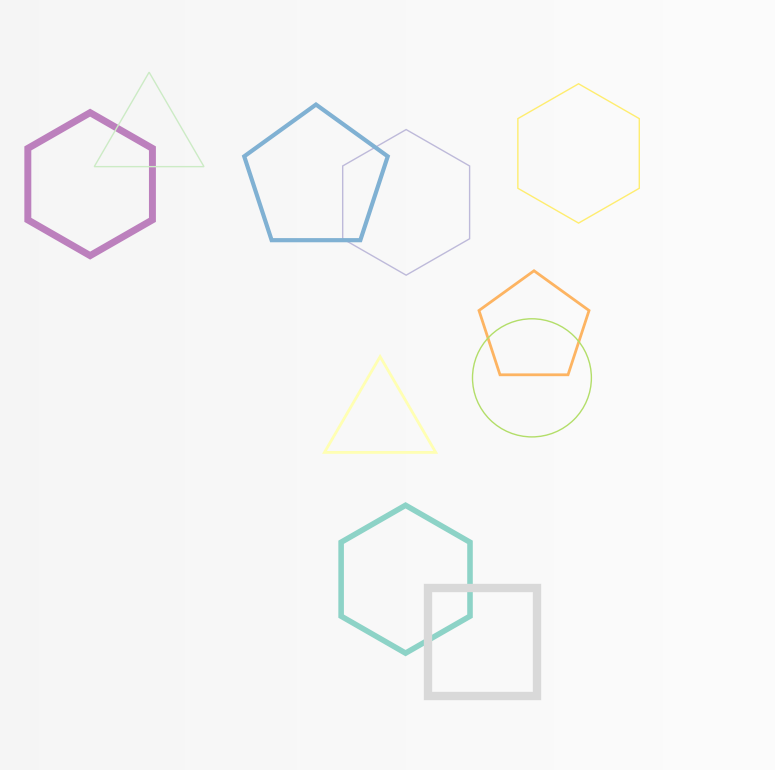[{"shape": "hexagon", "thickness": 2, "radius": 0.48, "center": [0.523, 0.248]}, {"shape": "triangle", "thickness": 1, "radius": 0.41, "center": [0.49, 0.454]}, {"shape": "hexagon", "thickness": 0.5, "radius": 0.47, "center": [0.524, 0.737]}, {"shape": "pentagon", "thickness": 1.5, "radius": 0.49, "center": [0.408, 0.767]}, {"shape": "pentagon", "thickness": 1, "radius": 0.37, "center": [0.689, 0.574]}, {"shape": "circle", "thickness": 0.5, "radius": 0.38, "center": [0.686, 0.509]}, {"shape": "square", "thickness": 3, "radius": 0.35, "center": [0.622, 0.166]}, {"shape": "hexagon", "thickness": 2.5, "radius": 0.46, "center": [0.116, 0.761]}, {"shape": "triangle", "thickness": 0.5, "radius": 0.41, "center": [0.192, 0.824]}, {"shape": "hexagon", "thickness": 0.5, "radius": 0.45, "center": [0.747, 0.801]}]